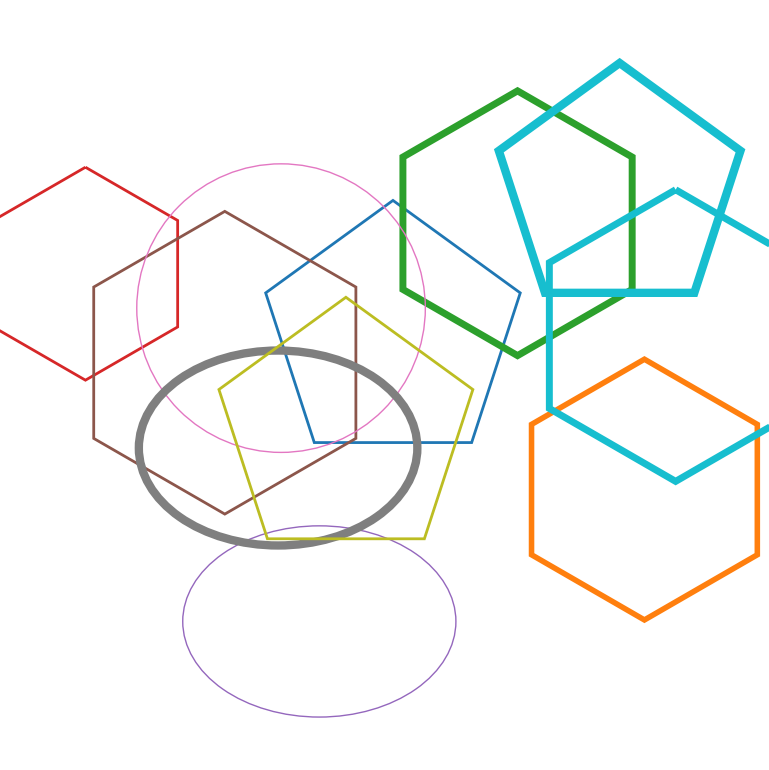[{"shape": "pentagon", "thickness": 1, "radius": 0.87, "center": [0.51, 0.566]}, {"shape": "hexagon", "thickness": 2, "radius": 0.85, "center": [0.837, 0.364]}, {"shape": "hexagon", "thickness": 2.5, "radius": 0.86, "center": [0.672, 0.71]}, {"shape": "hexagon", "thickness": 1, "radius": 0.69, "center": [0.111, 0.645]}, {"shape": "oval", "thickness": 0.5, "radius": 0.89, "center": [0.415, 0.193]}, {"shape": "hexagon", "thickness": 1, "radius": 0.98, "center": [0.292, 0.529]}, {"shape": "circle", "thickness": 0.5, "radius": 0.94, "center": [0.365, 0.6]}, {"shape": "oval", "thickness": 3, "radius": 0.9, "center": [0.361, 0.418]}, {"shape": "pentagon", "thickness": 1, "radius": 0.87, "center": [0.449, 0.441]}, {"shape": "pentagon", "thickness": 3, "radius": 0.82, "center": [0.805, 0.753]}, {"shape": "hexagon", "thickness": 2.5, "radius": 0.95, "center": [0.877, 0.564]}]